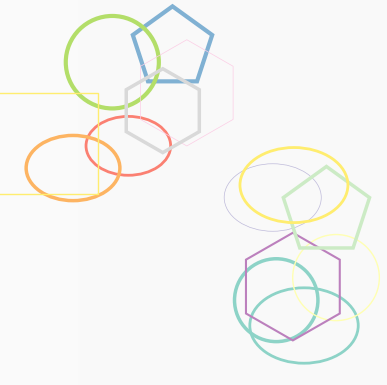[{"shape": "oval", "thickness": 2, "radius": 0.7, "center": [0.785, 0.155]}, {"shape": "circle", "thickness": 2.5, "radius": 0.54, "center": [0.713, 0.22]}, {"shape": "circle", "thickness": 1, "radius": 0.56, "center": [0.867, 0.279]}, {"shape": "oval", "thickness": 0.5, "radius": 0.63, "center": [0.704, 0.487]}, {"shape": "oval", "thickness": 2, "radius": 0.55, "center": [0.331, 0.621]}, {"shape": "pentagon", "thickness": 3, "radius": 0.54, "center": [0.445, 0.876]}, {"shape": "oval", "thickness": 2.5, "radius": 0.6, "center": [0.188, 0.564]}, {"shape": "circle", "thickness": 3, "radius": 0.6, "center": [0.29, 0.838]}, {"shape": "hexagon", "thickness": 0.5, "radius": 0.69, "center": [0.482, 0.759]}, {"shape": "hexagon", "thickness": 2.5, "radius": 0.54, "center": [0.42, 0.713]}, {"shape": "hexagon", "thickness": 1.5, "radius": 0.7, "center": [0.756, 0.256]}, {"shape": "pentagon", "thickness": 2.5, "radius": 0.58, "center": [0.842, 0.451]}, {"shape": "oval", "thickness": 2, "radius": 0.7, "center": [0.759, 0.519]}, {"shape": "square", "thickness": 1, "radius": 0.65, "center": [0.122, 0.626]}]